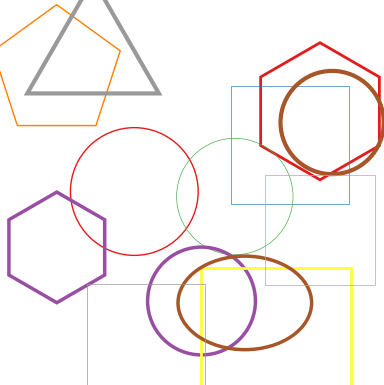[{"shape": "hexagon", "thickness": 2, "radius": 0.89, "center": [0.831, 0.711]}, {"shape": "circle", "thickness": 1, "radius": 0.83, "center": [0.349, 0.503]}, {"shape": "square", "thickness": 0.5, "radius": 0.77, "center": [0.753, 0.622]}, {"shape": "circle", "thickness": 0.5, "radius": 0.76, "center": [0.61, 0.49]}, {"shape": "hexagon", "thickness": 2.5, "radius": 0.72, "center": [0.148, 0.357]}, {"shape": "circle", "thickness": 2.5, "radius": 0.7, "center": [0.523, 0.218]}, {"shape": "pentagon", "thickness": 1, "radius": 0.87, "center": [0.147, 0.814]}, {"shape": "square", "thickness": 2, "radius": 0.98, "center": [0.717, 0.108]}, {"shape": "oval", "thickness": 2.5, "radius": 0.87, "center": [0.636, 0.213]}, {"shape": "circle", "thickness": 3, "radius": 0.67, "center": [0.863, 0.682]}, {"shape": "square", "thickness": 0.5, "radius": 0.71, "center": [0.831, 0.403]}, {"shape": "square", "thickness": 0.5, "radius": 0.77, "center": [0.38, 0.108]}, {"shape": "triangle", "thickness": 3, "radius": 0.99, "center": [0.242, 0.856]}]